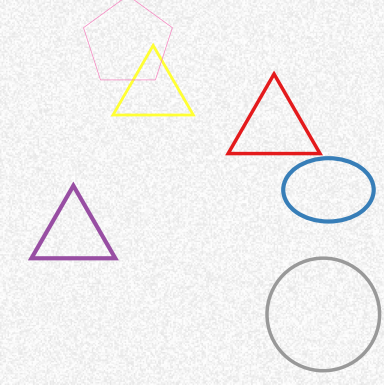[{"shape": "triangle", "thickness": 2.5, "radius": 0.69, "center": [0.712, 0.67]}, {"shape": "oval", "thickness": 3, "radius": 0.59, "center": [0.853, 0.507]}, {"shape": "triangle", "thickness": 3, "radius": 0.63, "center": [0.191, 0.392]}, {"shape": "triangle", "thickness": 2, "radius": 0.6, "center": [0.398, 0.762]}, {"shape": "pentagon", "thickness": 0.5, "radius": 0.61, "center": [0.332, 0.891]}, {"shape": "circle", "thickness": 2.5, "radius": 0.73, "center": [0.84, 0.183]}]